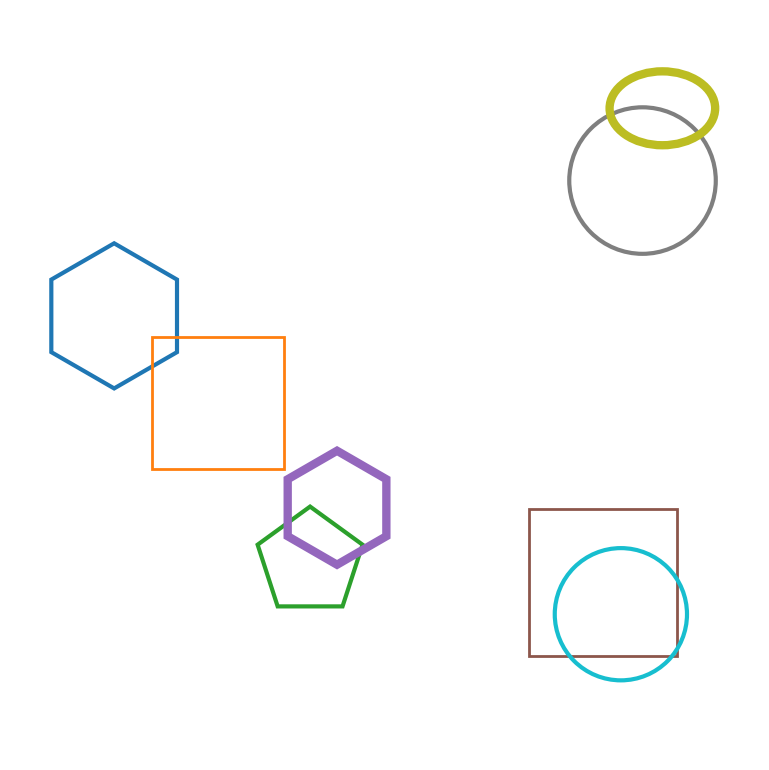[{"shape": "hexagon", "thickness": 1.5, "radius": 0.47, "center": [0.148, 0.59]}, {"shape": "square", "thickness": 1, "radius": 0.43, "center": [0.283, 0.477]}, {"shape": "pentagon", "thickness": 1.5, "radius": 0.36, "center": [0.403, 0.27]}, {"shape": "hexagon", "thickness": 3, "radius": 0.37, "center": [0.438, 0.341]}, {"shape": "square", "thickness": 1, "radius": 0.48, "center": [0.783, 0.243]}, {"shape": "circle", "thickness": 1.5, "radius": 0.48, "center": [0.834, 0.766]}, {"shape": "oval", "thickness": 3, "radius": 0.34, "center": [0.86, 0.859]}, {"shape": "circle", "thickness": 1.5, "radius": 0.43, "center": [0.806, 0.202]}]